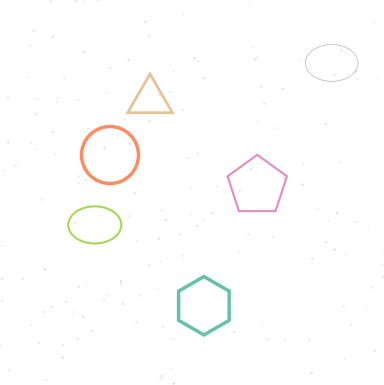[{"shape": "hexagon", "thickness": 2.5, "radius": 0.38, "center": [0.53, 0.206]}, {"shape": "circle", "thickness": 2.5, "radius": 0.37, "center": [0.286, 0.597]}, {"shape": "pentagon", "thickness": 1.5, "radius": 0.4, "center": [0.668, 0.517]}, {"shape": "oval", "thickness": 1.5, "radius": 0.34, "center": [0.246, 0.416]}, {"shape": "triangle", "thickness": 2, "radius": 0.34, "center": [0.39, 0.741]}, {"shape": "oval", "thickness": 0.5, "radius": 0.34, "center": [0.862, 0.836]}]